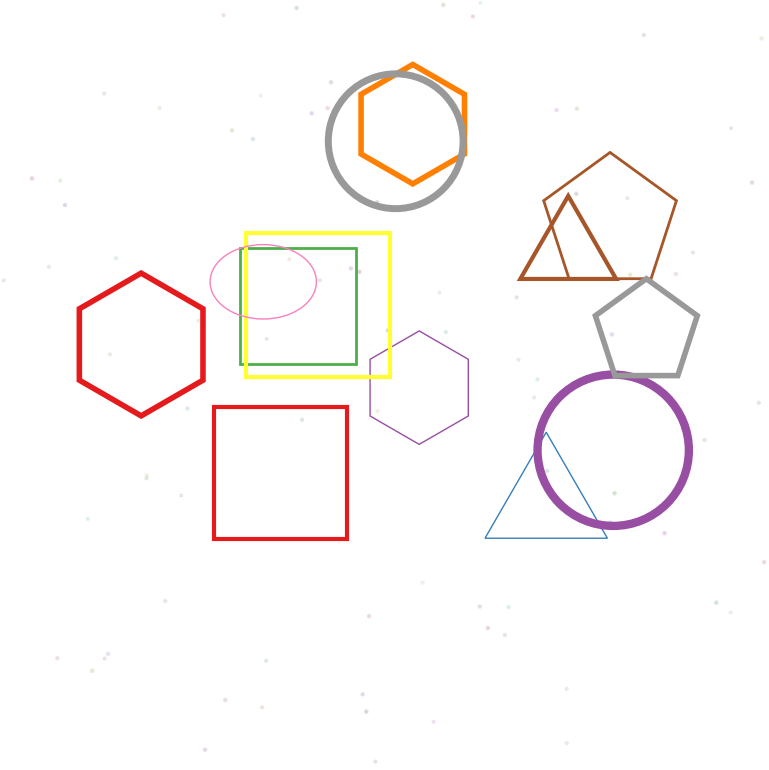[{"shape": "square", "thickness": 1.5, "radius": 0.43, "center": [0.364, 0.385]}, {"shape": "hexagon", "thickness": 2, "radius": 0.46, "center": [0.183, 0.553]}, {"shape": "triangle", "thickness": 0.5, "radius": 0.46, "center": [0.709, 0.347]}, {"shape": "square", "thickness": 1, "radius": 0.38, "center": [0.387, 0.603]}, {"shape": "hexagon", "thickness": 0.5, "radius": 0.37, "center": [0.544, 0.497]}, {"shape": "circle", "thickness": 3, "radius": 0.49, "center": [0.796, 0.415]}, {"shape": "hexagon", "thickness": 2, "radius": 0.39, "center": [0.536, 0.839]}, {"shape": "square", "thickness": 1.5, "radius": 0.47, "center": [0.413, 0.604]}, {"shape": "pentagon", "thickness": 1, "radius": 0.45, "center": [0.792, 0.711]}, {"shape": "triangle", "thickness": 1.5, "radius": 0.36, "center": [0.738, 0.674]}, {"shape": "oval", "thickness": 0.5, "radius": 0.35, "center": [0.342, 0.634]}, {"shape": "circle", "thickness": 2.5, "radius": 0.44, "center": [0.514, 0.817]}, {"shape": "pentagon", "thickness": 2, "radius": 0.35, "center": [0.839, 0.568]}]